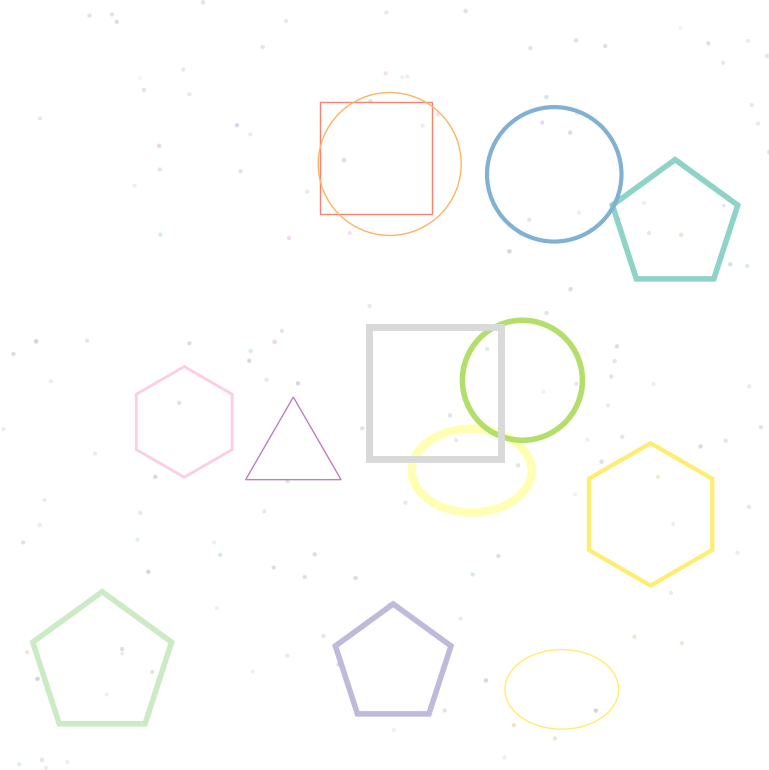[{"shape": "pentagon", "thickness": 2, "radius": 0.43, "center": [0.877, 0.707]}, {"shape": "oval", "thickness": 3, "radius": 0.39, "center": [0.613, 0.389]}, {"shape": "pentagon", "thickness": 2, "radius": 0.39, "center": [0.511, 0.137]}, {"shape": "square", "thickness": 0.5, "radius": 0.37, "center": [0.488, 0.795]}, {"shape": "circle", "thickness": 1.5, "radius": 0.44, "center": [0.72, 0.774]}, {"shape": "circle", "thickness": 0.5, "radius": 0.46, "center": [0.506, 0.787]}, {"shape": "circle", "thickness": 2, "radius": 0.39, "center": [0.678, 0.506]}, {"shape": "hexagon", "thickness": 1, "radius": 0.36, "center": [0.239, 0.452]}, {"shape": "square", "thickness": 2.5, "radius": 0.43, "center": [0.565, 0.49]}, {"shape": "triangle", "thickness": 0.5, "radius": 0.36, "center": [0.381, 0.413]}, {"shape": "pentagon", "thickness": 2, "radius": 0.47, "center": [0.133, 0.137]}, {"shape": "hexagon", "thickness": 1.5, "radius": 0.46, "center": [0.845, 0.332]}, {"shape": "oval", "thickness": 0.5, "radius": 0.37, "center": [0.73, 0.105]}]